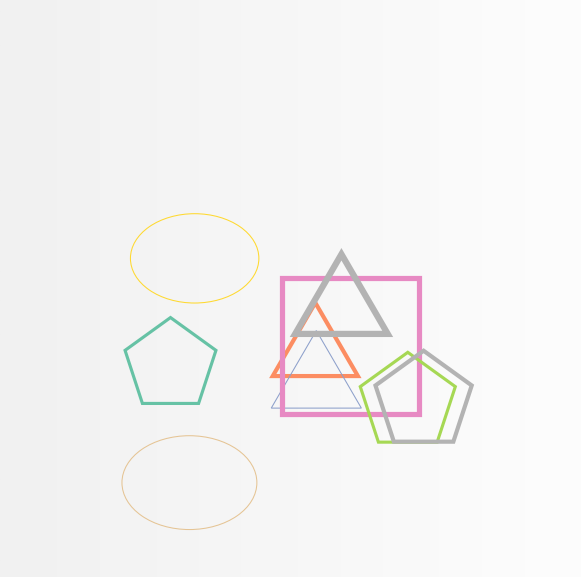[{"shape": "pentagon", "thickness": 1.5, "radius": 0.41, "center": [0.293, 0.367]}, {"shape": "triangle", "thickness": 2, "radius": 0.42, "center": [0.542, 0.39]}, {"shape": "triangle", "thickness": 0.5, "radius": 0.45, "center": [0.544, 0.337]}, {"shape": "square", "thickness": 2.5, "radius": 0.59, "center": [0.603, 0.4]}, {"shape": "pentagon", "thickness": 1.5, "radius": 0.43, "center": [0.702, 0.303]}, {"shape": "oval", "thickness": 0.5, "radius": 0.55, "center": [0.335, 0.552]}, {"shape": "oval", "thickness": 0.5, "radius": 0.58, "center": [0.326, 0.163]}, {"shape": "triangle", "thickness": 3, "radius": 0.46, "center": [0.587, 0.467]}, {"shape": "pentagon", "thickness": 2, "radius": 0.44, "center": [0.729, 0.305]}]